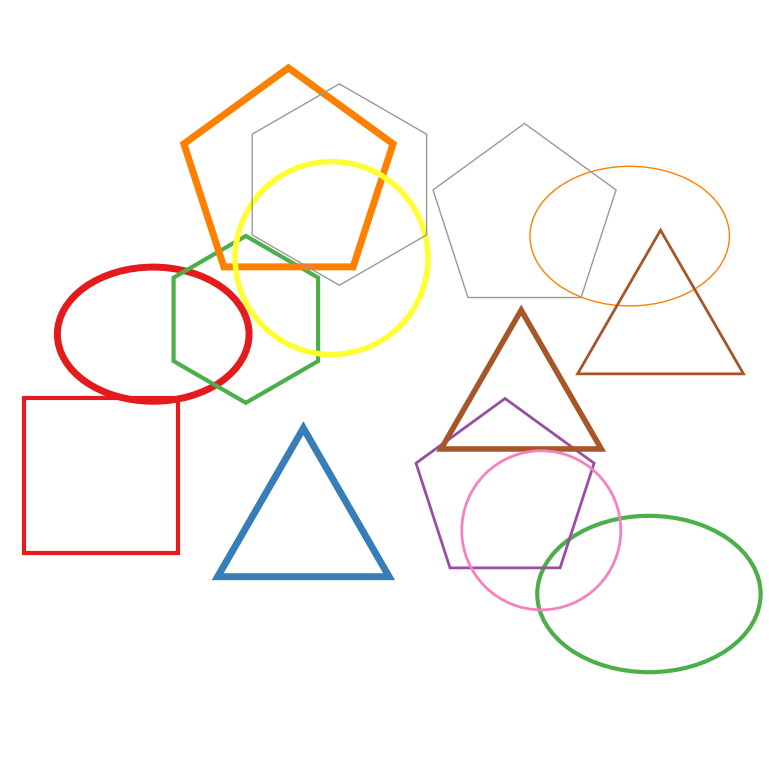[{"shape": "square", "thickness": 1.5, "radius": 0.5, "center": [0.131, 0.383]}, {"shape": "oval", "thickness": 2.5, "radius": 0.62, "center": [0.199, 0.566]}, {"shape": "triangle", "thickness": 2.5, "radius": 0.64, "center": [0.394, 0.315]}, {"shape": "hexagon", "thickness": 1.5, "radius": 0.54, "center": [0.319, 0.585]}, {"shape": "oval", "thickness": 1.5, "radius": 0.73, "center": [0.843, 0.229]}, {"shape": "pentagon", "thickness": 1, "radius": 0.61, "center": [0.656, 0.361]}, {"shape": "oval", "thickness": 0.5, "radius": 0.65, "center": [0.818, 0.693]}, {"shape": "pentagon", "thickness": 2.5, "radius": 0.71, "center": [0.375, 0.769]}, {"shape": "circle", "thickness": 2, "radius": 0.63, "center": [0.431, 0.665]}, {"shape": "triangle", "thickness": 2, "radius": 0.6, "center": [0.677, 0.477]}, {"shape": "triangle", "thickness": 1, "radius": 0.62, "center": [0.858, 0.577]}, {"shape": "circle", "thickness": 1, "radius": 0.52, "center": [0.703, 0.311]}, {"shape": "hexagon", "thickness": 0.5, "radius": 0.65, "center": [0.441, 0.76]}, {"shape": "pentagon", "thickness": 0.5, "radius": 0.62, "center": [0.681, 0.715]}]